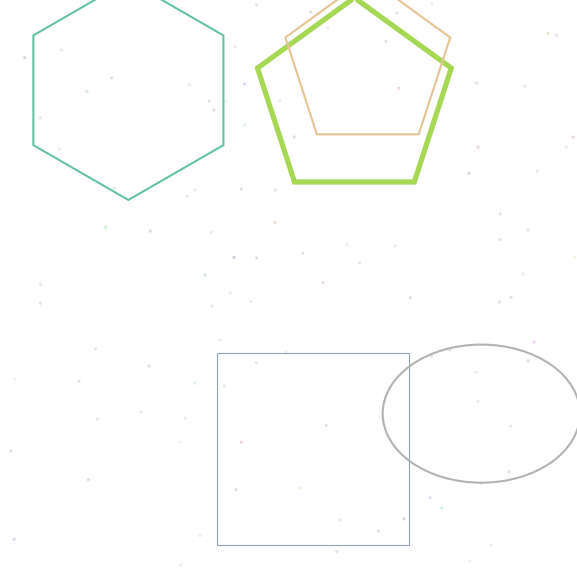[{"shape": "hexagon", "thickness": 1, "radius": 0.95, "center": [0.222, 0.843]}, {"shape": "square", "thickness": 0.5, "radius": 0.83, "center": [0.542, 0.222]}, {"shape": "pentagon", "thickness": 2.5, "radius": 0.88, "center": [0.614, 0.827]}, {"shape": "pentagon", "thickness": 1, "radius": 0.75, "center": [0.637, 0.888]}, {"shape": "oval", "thickness": 1, "radius": 0.85, "center": [0.833, 0.283]}]